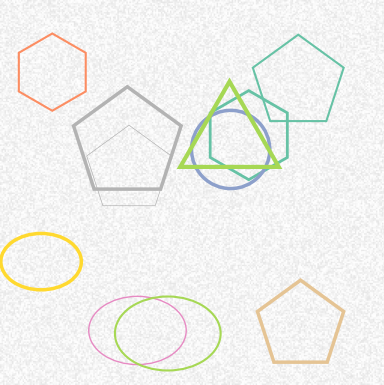[{"shape": "hexagon", "thickness": 2, "radius": 0.58, "center": [0.646, 0.649]}, {"shape": "pentagon", "thickness": 1.5, "radius": 0.62, "center": [0.775, 0.786]}, {"shape": "hexagon", "thickness": 1.5, "radius": 0.5, "center": [0.136, 0.813]}, {"shape": "circle", "thickness": 2.5, "radius": 0.51, "center": [0.599, 0.612]}, {"shape": "oval", "thickness": 1, "radius": 0.63, "center": [0.357, 0.142]}, {"shape": "triangle", "thickness": 3, "radius": 0.74, "center": [0.596, 0.64]}, {"shape": "oval", "thickness": 1.5, "radius": 0.69, "center": [0.436, 0.134]}, {"shape": "oval", "thickness": 2.5, "radius": 0.52, "center": [0.107, 0.32]}, {"shape": "pentagon", "thickness": 2.5, "radius": 0.59, "center": [0.781, 0.155]}, {"shape": "pentagon", "thickness": 2.5, "radius": 0.73, "center": [0.331, 0.628]}, {"shape": "pentagon", "thickness": 0.5, "radius": 0.58, "center": [0.335, 0.559]}]